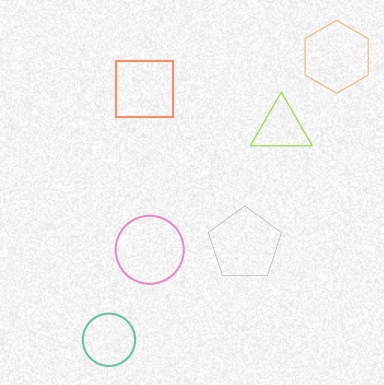[{"shape": "circle", "thickness": 1.5, "radius": 0.34, "center": [0.283, 0.117]}, {"shape": "square", "thickness": 1.5, "radius": 0.37, "center": [0.376, 0.768]}, {"shape": "circle", "thickness": 1.5, "radius": 0.44, "center": [0.389, 0.351]}, {"shape": "triangle", "thickness": 1, "radius": 0.46, "center": [0.731, 0.668]}, {"shape": "hexagon", "thickness": 1, "radius": 0.47, "center": [0.874, 0.852]}, {"shape": "pentagon", "thickness": 0.5, "radius": 0.5, "center": [0.636, 0.365]}]